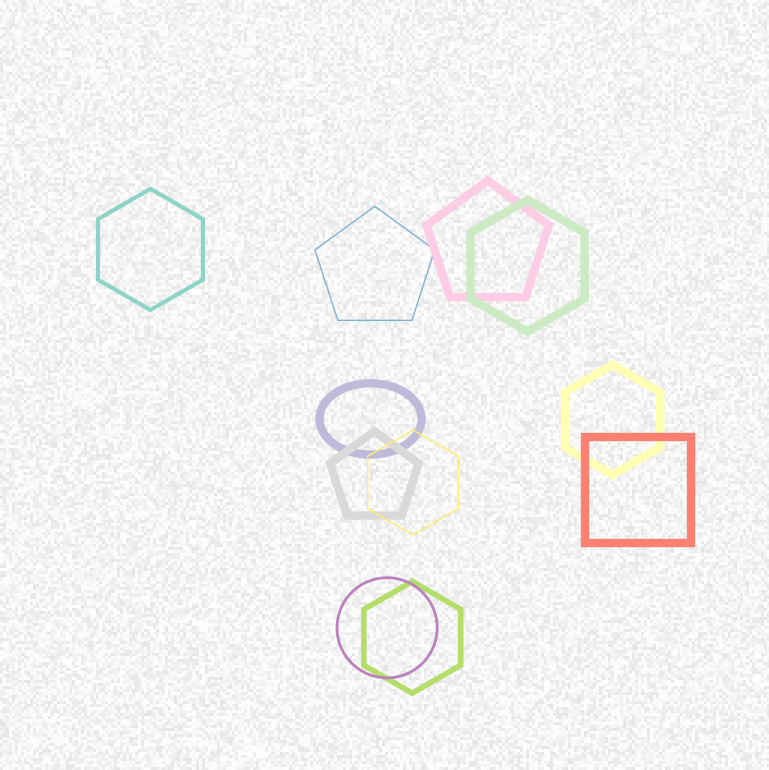[{"shape": "hexagon", "thickness": 1.5, "radius": 0.39, "center": [0.195, 0.676]}, {"shape": "hexagon", "thickness": 3, "radius": 0.36, "center": [0.796, 0.455]}, {"shape": "oval", "thickness": 3, "radius": 0.33, "center": [0.481, 0.456]}, {"shape": "square", "thickness": 3, "radius": 0.35, "center": [0.829, 0.364]}, {"shape": "pentagon", "thickness": 0.5, "radius": 0.41, "center": [0.487, 0.65]}, {"shape": "hexagon", "thickness": 2, "radius": 0.36, "center": [0.535, 0.172]}, {"shape": "pentagon", "thickness": 3, "radius": 0.42, "center": [0.633, 0.682]}, {"shape": "pentagon", "thickness": 3, "radius": 0.3, "center": [0.486, 0.379]}, {"shape": "circle", "thickness": 1, "radius": 0.33, "center": [0.503, 0.185]}, {"shape": "hexagon", "thickness": 3, "radius": 0.43, "center": [0.685, 0.655]}, {"shape": "hexagon", "thickness": 0.5, "radius": 0.34, "center": [0.536, 0.373]}]